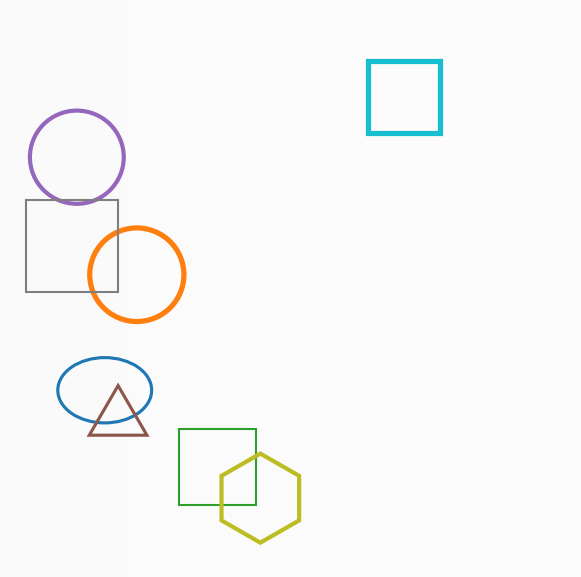[{"shape": "oval", "thickness": 1.5, "radius": 0.4, "center": [0.18, 0.323]}, {"shape": "circle", "thickness": 2.5, "radius": 0.41, "center": [0.235, 0.523]}, {"shape": "square", "thickness": 1, "radius": 0.33, "center": [0.374, 0.19]}, {"shape": "circle", "thickness": 2, "radius": 0.4, "center": [0.132, 0.727]}, {"shape": "triangle", "thickness": 1.5, "radius": 0.29, "center": [0.203, 0.274]}, {"shape": "square", "thickness": 1, "radius": 0.4, "center": [0.124, 0.574]}, {"shape": "hexagon", "thickness": 2, "radius": 0.39, "center": [0.448, 0.137]}, {"shape": "square", "thickness": 2.5, "radius": 0.31, "center": [0.695, 0.832]}]